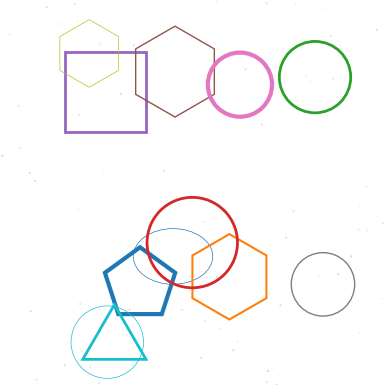[{"shape": "oval", "thickness": 0.5, "radius": 0.52, "center": [0.449, 0.334]}, {"shape": "pentagon", "thickness": 3, "radius": 0.48, "center": [0.364, 0.262]}, {"shape": "hexagon", "thickness": 1.5, "radius": 0.55, "center": [0.596, 0.281]}, {"shape": "circle", "thickness": 2, "radius": 0.46, "center": [0.818, 0.8]}, {"shape": "circle", "thickness": 2, "radius": 0.59, "center": [0.499, 0.37]}, {"shape": "square", "thickness": 2, "radius": 0.52, "center": [0.274, 0.761]}, {"shape": "hexagon", "thickness": 1, "radius": 0.59, "center": [0.455, 0.814]}, {"shape": "circle", "thickness": 3, "radius": 0.42, "center": [0.623, 0.78]}, {"shape": "circle", "thickness": 1, "radius": 0.41, "center": [0.839, 0.261]}, {"shape": "hexagon", "thickness": 0.5, "radius": 0.44, "center": [0.232, 0.861]}, {"shape": "circle", "thickness": 0.5, "radius": 0.47, "center": [0.279, 0.111]}, {"shape": "triangle", "thickness": 2, "radius": 0.47, "center": [0.297, 0.114]}]